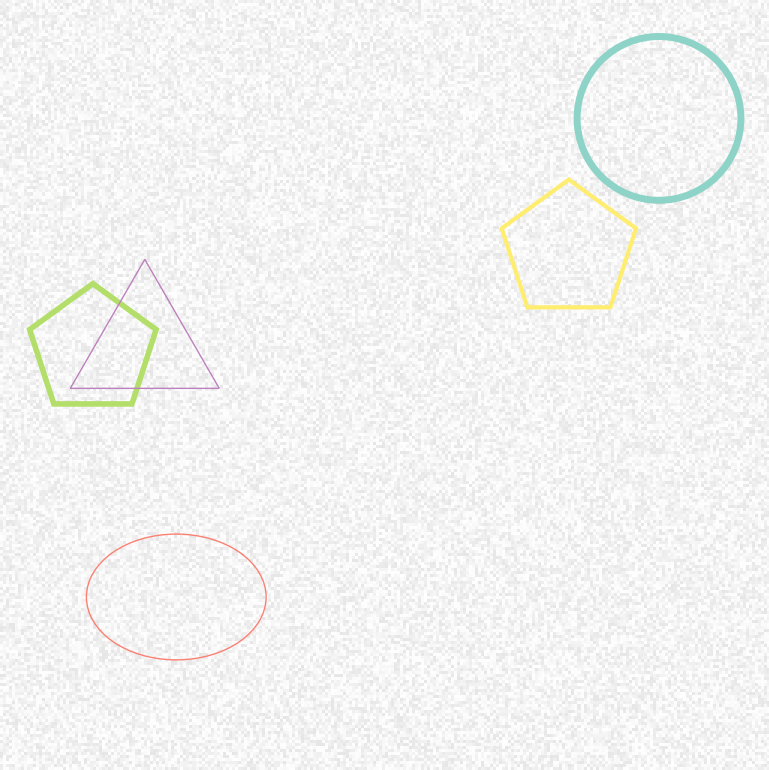[{"shape": "circle", "thickness": 2.5, "radius": 0.53, "center": [0.856, 0.846]}, {"shape": "oval", "thickness": 0.5, "radius": 0.58, "center": [0.229, 0.225]}, {"shape": "pentagon", "thickness": 2, "radius": 0.43, "center": [0.121, 0.545]}, {"shape": "triangle", "thickness": 0.5, "radius": 0.56, "center": [0.188, 0.551]}, {"shape": "pentagon", "thickness": 1.5, "radius": 0.46, "center": [0.739, 0.675]}]